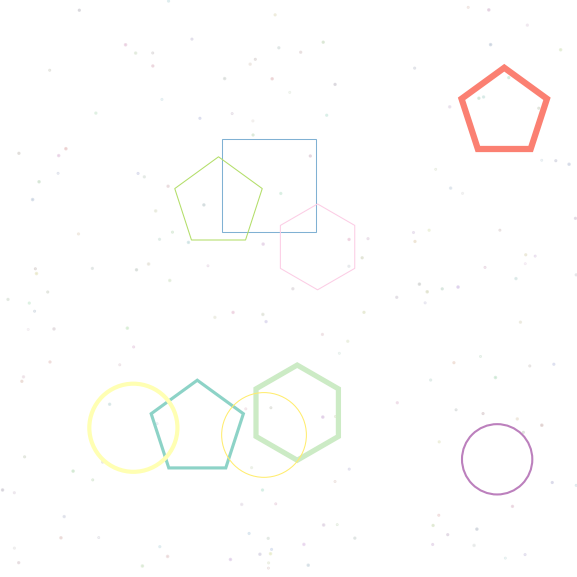[{"shape": "pentagon", "thickness": 1.5, "radius": 0.42, "center": [0.342, 0.257]}, {"shape": "circle", "thickness": 2, "radius": 0.38, "center": [0.231, 0.258]}, {"shape": "pentagon", "thickness": 3, "radius": 0.39, "center": [0.873, 0.804]}, {"shape": "square", "thickness": 0.5, "radius": 0.41, "center": [0.466, 0.678]}, {"shape": "pentagon", "thickness": 0.5, "radius": 0.4, "center": [0.378, 0.648]}, {"shape": "hexagon", "thickness": 0.5, "radius": 0.37, "center": [0.55, 0.572]}, {"shape": "circle", "thickness": 1, "radius": 0.3, "center": [0.861, 0.204]}, {"shape": "hexagon", "thickness": 2.5, "radius": 0.41, "center": [0.515, 0.285]}, {"shape": "circle", "thickness": 0.5, "radius": 0.37, "center": [0.457, 0.246]}]